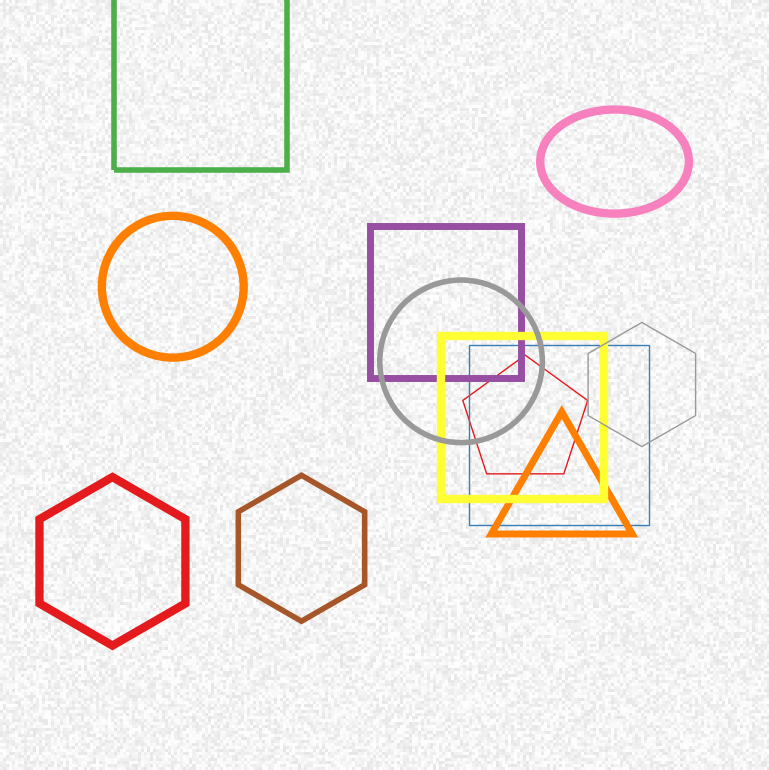[{"shape": "pentagon", "thickness": 0.5, "radius": 0.43, "center": [0.682, 0.454]}, {"shape": "hexagon", "thickness": 3, "radius": 0.55, "center": [0.146, 0.271]}, {"shape": "square", "thickness": 0.5, "radius": 0.58, "center": [0.726, 0.435]}, {"shape": "square", "thickness": 2, "radius": 0.56, "center": [0.26, 0.892]}, {"shape": "square", "thickness": 2.5, "radius": 0.49, "center": [0.579, 0.608]}, {"shape": "circle", "thickness": 3, "radius": 0.46, "center": [0.224, 0.628]}, {"shape": "triangle", "thickness": 2.5, "radius": 0.53, "center": [0.73, 0.359]}, {"shape": "square", "thickness": 3, "radius": 0.53, "center": [0.678, 0.457]}, {"shape": "hexagon", "thickness": 2, "radius": 0.47, "center": [0.392, 0.288]}, {"shape": "oval", "thickness": 3, "radius": 0.48, "center": [0.798, 0.79]}, {"shape": "circle", "thickness": 2, "radius": 0.53, "center": [0.599, 0.531]}, {"shape": "hexagon", "thickness": 0.5, "radius": 0.4, "center": [0.834, 0.501]}]